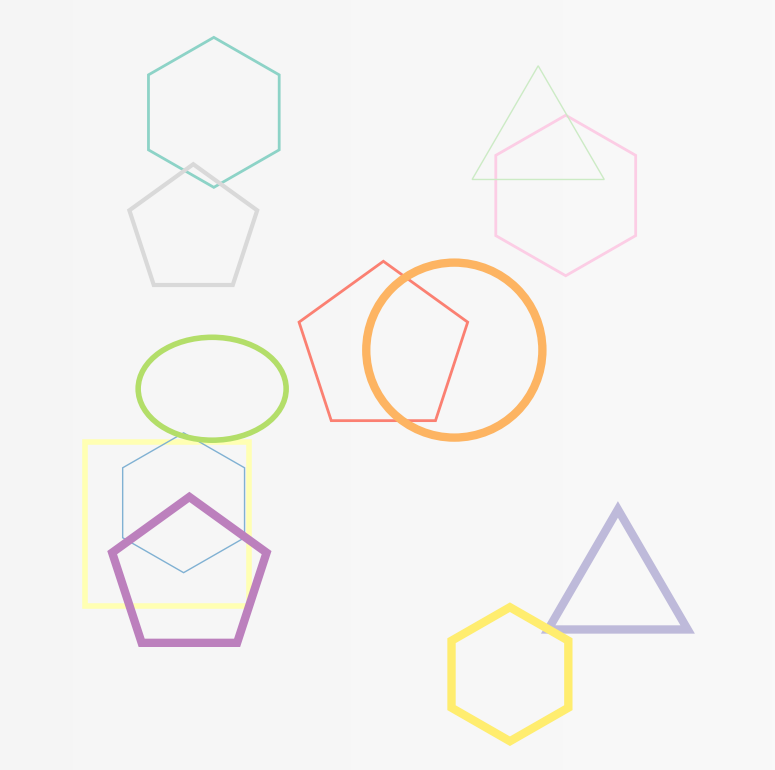[{"shape": "hexagon", "thickness": 1, "radius": 0.49, "center": [0.276, 0.854]}, {"shape": "square", "thickness": 2, "radius": 0.53, "center": [0.216, 0.319]}, {"shape": "triangle", "thickness": 3, "radius": 0.52, "center": [0.797, 0.234]}, {"shape": "pentagon", "thickness": 1, "radius": 0.57, "center": [0.495, 0.546]}, {"shape": "hexagon", "thickness": 0.5, "radius": 0.45, "center": [0.237, 0.347]}, {"shape": "circle", "thickness": 3, "radius": 0.57, "center": [0.586, 0.545]}, {"shape": "oval", "thickness": 2, "radius": 0.48, "center": [0.274, 0.495]}, {"shape": "hexagon", "thickness": 1, "radius": 0.52, "center": [0.73, 0.746]}, {"shape": "pentagon", "thickness": 1.5, "radius": 0.43, "center": [0.249, 0.7]}, {"shape": "pentagon", "thickness": 3, "radius": 0.52, "center": [0.244, 0.25]}, {"shape": "triangle", "thickness": 0.5, "radius": 0.49, "center": [0.694, 0.816]}, {"shape": "hexagon", "thickness": 3, "radius": 0.44, "center": [0.658, 0.124]}]